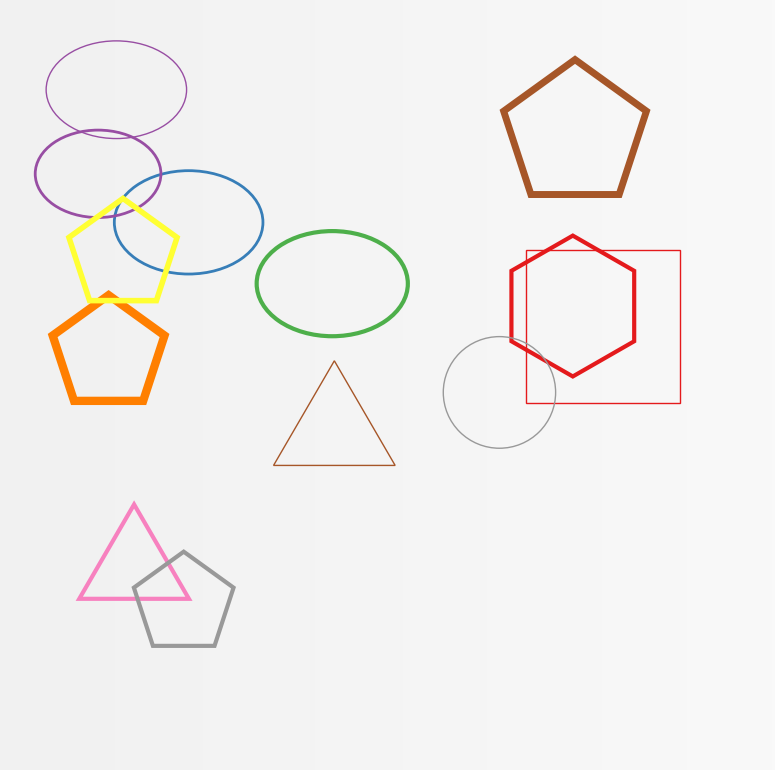[{"shape": "hexagon", "thickness": 1.5, "radius": 0.46, "center": [0.739, 0.603]}, {"shape": "square", "thickness": 0.5, "radius": 0.5, "center": [0.778, 0.576]}, {"shape": "oval", "thickness": 1, "radius": 0.48, "center": [0.243, 0.711]}, {"shape": "oval", "thickness": 1.5, "radius": 0.49, "center": [0.429, 0.632]}, {"shape": "oval", "thickness": 1, "radius": 0.41, "center": [0.127, 0.774]}, {"shape": "oval", "thickness": 0.5, "radius": 0.45, "center": [0.15, 0.883]}, {"shape": "pentagon", "thickness": 3, "radius": 0.38, "center": [0.14, 0.541]}, {"shape": "pentagon", "thickness": 2, "radius": 0.37, "center": [0.159, 0.669]}, {"shape": "triangle", "thickness": 0.5, "radius": 0.45, "center": [0.431, 0.441]}, {"shape": "pentagon", "thickness": 2.5, "radius": 0.48, "center": [0.742, 0.826]}, {"shape": "triangle", "thickness": 1.5, "radius": 0.41, "center": [0.173, 0.263]}, {"shape": "circle", "thickness": 0.5, "radius": 0.36, "center": [0.644, 0.49]}, {"shape": "pentagon", "thickness": 1.5, "radius": 0.34, "center": [0.237, 0.216]}]